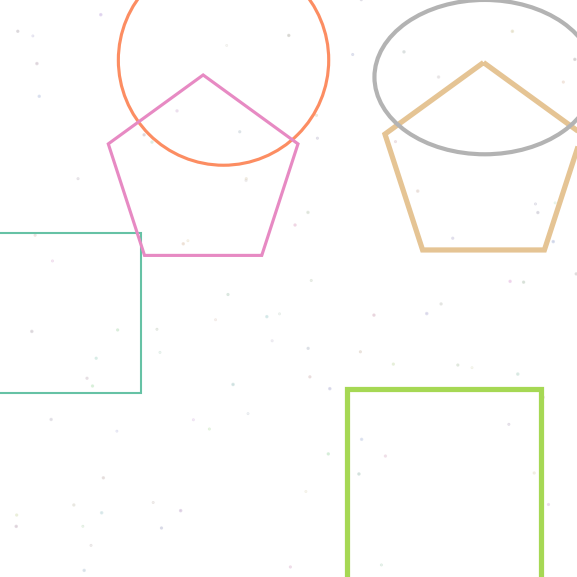[{"shape": "square", "thickness": 1, "radius": 0.69, "center": [0.106, 0.457]}, {"shape": "circle", "thickness": 1.5, "radius": 0.91, "center": [0.387, 0.895]}, {"shape": "pentagon", "thickness": 1.5, "radius": 0.86, "center": [0.352, 0.697]}, {"shape": "square", "thickness": 2.5, "radius": 0.84, "center": [0.769, 0.157]}, {"shape": "pentagon", "thickness": 2.5, "radius": 0.9, "center": [0.837, 0.711]}, {"shape": "oval", "thickness": 2, "radius": 0.95, "center": [0.839, 0.866]}]